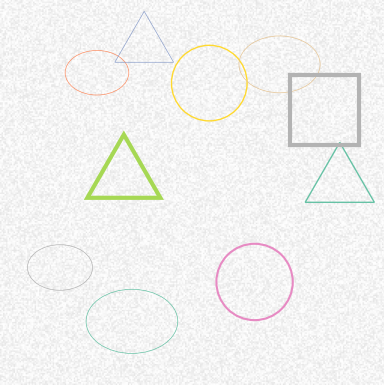[{"shape": "oval", "thickness": 0.5, "radius": 0.6, "center": [0.343, 0.165]}, {"shape": "triangle", "thickness": 1, "radius": 0.52, "center": [0.883, 0.526]}, {"shape": "oval", "thickness": 0.5, "radius": 0.41, "center": [0.252, 0.811]}, {"shape": "triangle", "thickness": 0.5, "radius": 0.44, "center": [0.375, 0.882]}, {"shape": "circle", "thickness": 1.5, "radius": 0.5, "center": [0.661, 0.268]}, {"shape": "triangle", "thickness": 3, "radius": 0.55, "center": [0.322, 0.541]}, {"shape": "circle", "thickness": 1, "radius": 0.49, "center": [0.544, 0.784]}, {"shape": "oval", "thickness": 0.5, "radius": 0.53, "center": [0.726, 0.833]}, {"shape": "square", "thickness": 3, "radius": 0.45, "center": [0.844, 0.714]}, {"shape": "oval", "thickness": 0.5, "radius": 0.42, "center": [0.156, 0.305]}]